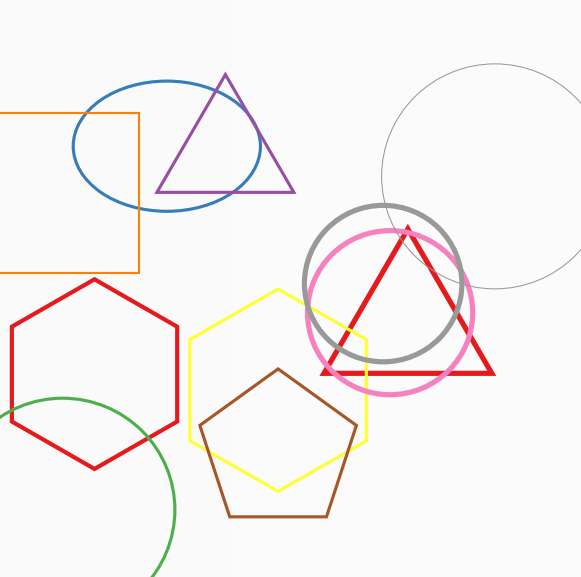[{"shape": "triangle", "thickness": 2.5, "radius": 0.83, "center": [0.702, 0.436]}, {"shape": "hexagon", "thickness": 2, "radius": 0.82, "center": [0.163, 0.351]}, {"shape": "oval", "thickness": 1.5, "radius": 0.81, "center": [0.287, 0.746]}, {"shape": "circle", "thickness": 1.5, "radius": 0.97, "center": [0.108, 0.116]}, {"shape": "triangle", "thickness": 1.5, "radius": 0.68, "center": [0.388, 0.734]}, {"shape": "square", "thickness": 1, "radius": 0.69, "center": [0.101, 0.664]}, {"shape": "hexagon", "thickness": 1.5, "radius": 0.88, "center": [0.478, 0.323]}, {"shape": "pentagon", "thickness": 1.5, "radius": 0.71, "center": [0.478, 0.219]}, {"shape": "circle", "thickness": 2.5, "radius": 0.71, "center": [0.671, 0.458]}, {"shape": "circle", "thickness": 2.5, "radius": 0.68, "center": [0.659, 0.508]}, {"shape": "circle", "thickness": 0.5, "radius": 0.97, "center": [0.851, 0.694]}]